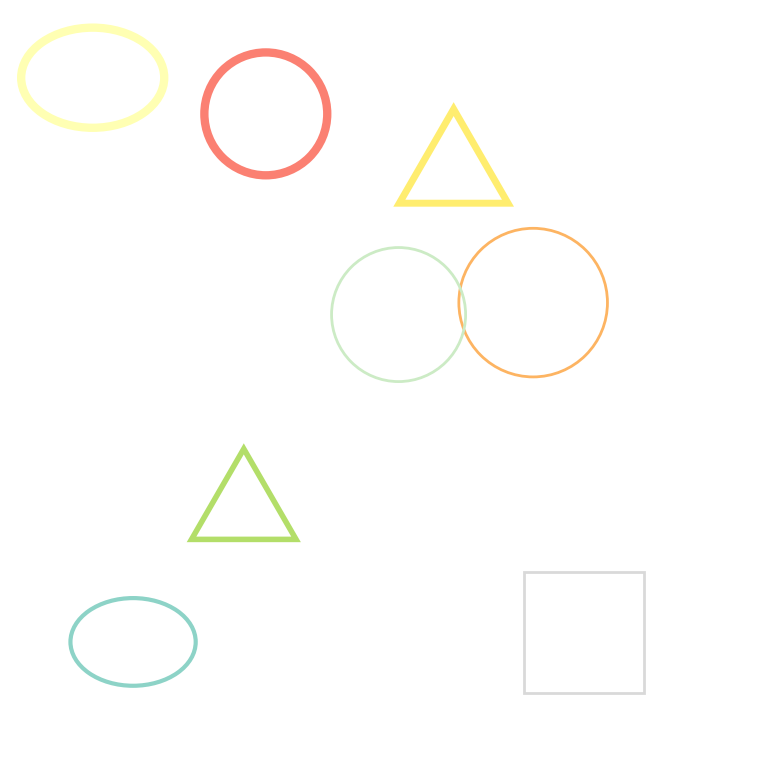[{"shape": "oval", "thickness": 1.5, "radius": 0.41, "center": [0.173, 0.166]}, {"shape": "oval", "thickness": 3, "radius": 0.46, "center": [0.12, 0.899]}, {"shape": "circle", "thickness": 3, "radius": 0.4, "center": [0.345, 0.852]}, {"shape": "circle", "thickness": 1, "radius": 0.48, "center": [0.692, 0.607]}, {"shape": "triangle", "thickness": 2, "radius": 0.39, "center": [0.317, 0.339]}, {"shape": "square", "thickness": 1, "radius": 0.39, "center": [0.758, 0.179]}, {"shape": "circle", "thickness": 1, "radius": 0.44, "center": [0.518, 0.591]}, {"shape": "triangle", "thickness": 2.5, "radius": 0.41, "center": [0.589, 0.777]}]